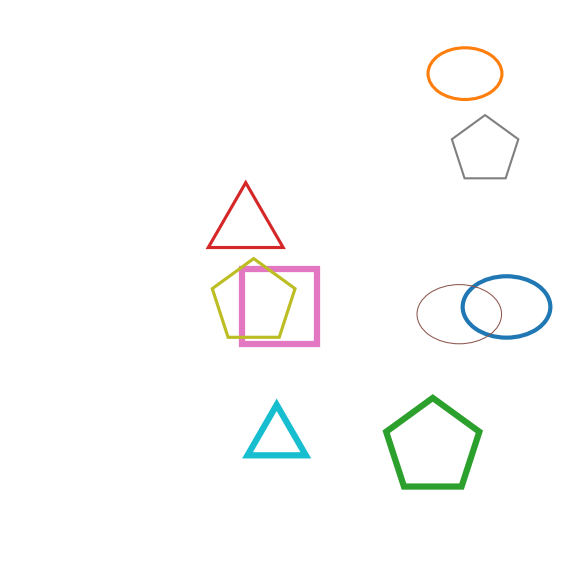[{"shape": "oval", "thickness": 2, "radius": 0.38, "center": [0.877, 0.468]}, {"shape": "oval", "thickness": 1.5, "radius": 0.32, "center": [0.805, 0.872]}, {"shape": "pentagon", "thickness": 3, "radius": 0.42, "center": [0.749, 0.225]}, {"shape": "triangle", "thickness": 1.5, "radius": 0.37, "center": [0.425, 0.608]}, {"shape": "oval", "thickness": 0.5, "radius": 0.37, "center": [0.795, 0.455]}, {"shape": "square", "thickness": 3, "radius": 0.33, "center": [0.485, 0.469]}, {"shape": "pentagon", "thickness": 1, "radius": 0.3, "center": [0.84, 0.739]}, {"shape": "pentagon", "thickness": 1.5, "radius": 0.38, "center": [0.439, 0.476]}, {"shape": "triangle", "thickness": 3, "radius": 0.29, "center": [0.479, 0.24]}]